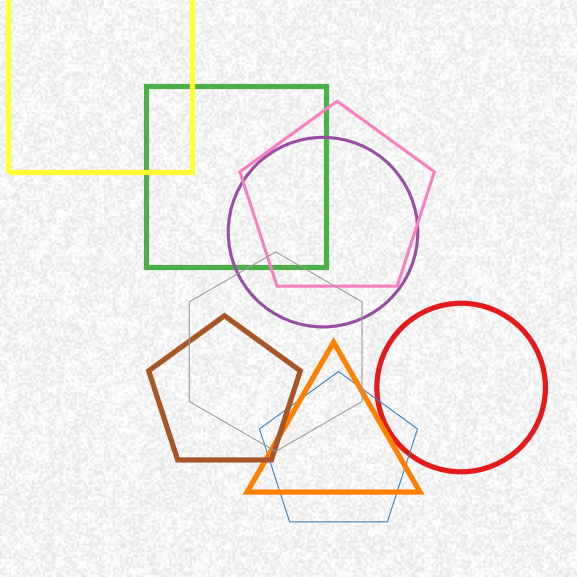[{"shape": "circle", "thickness": 2.5, "radius": 0.73, "center": [0.799, 0.328]}, {"shape": "pentagon", "thickness": 0.5, "radius": 0.72, "center": [0.586, 0.212]}, {"shape": "square", "thickness": 2.5, "radius": 0.78, "center": [0.409, 0.693]}, {"shape": "circle", "thickness": 1.5, "radius": 0.82, "center": [0.559, 0.597]}, {"shape": "triangle", "thickness": 2.5, "radius": 0.86, "center": [0.578, 0.234]}, {"shape": "square", "thickness": 2.5, "radius": 0.8, "center": [0.173, 0.86]}, {"shape": "pentagon", "thickness": 2.5, "radius": 0.69, "center": [0.389, 0.314]}, {"shape": "pentagon", "thickness": 1.5, "radius": 0.89, "center": [0.584, 0.647]}, {"shape": "hexagon", "thickness": 0.5, "radius": 0.86, "center": [0.477, 0.39]}]